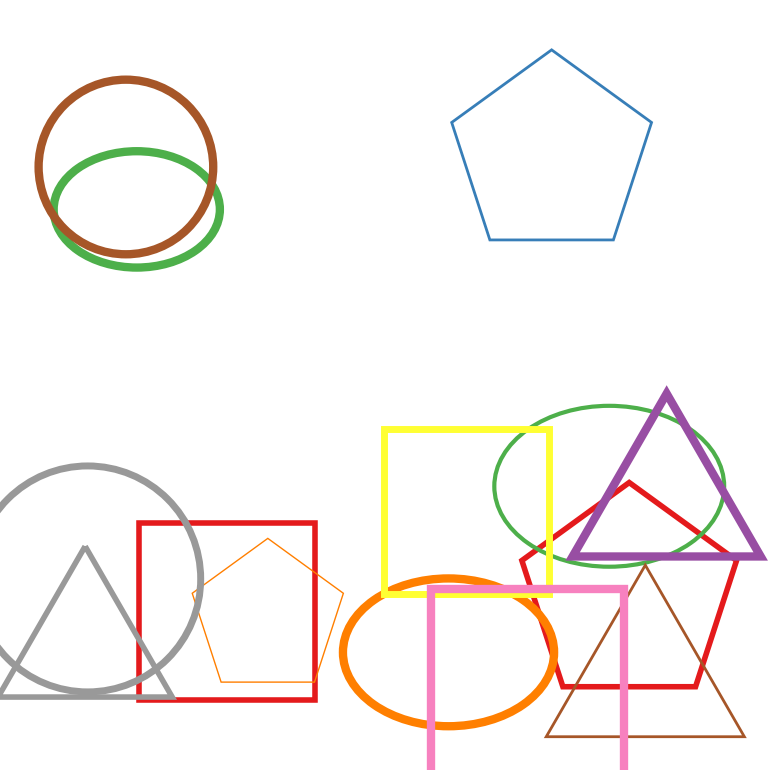[{"shape": "square", "thickness": 2, "radius": 0.57, "center": [0.295, 0.206]}, {"shape": "pentagon", "thickness": 2, "radius": 0.73, "center": [0.817, 0.227]}, {"shape": "pentagon", "thickness": 1, "radius": 0.68, "center": [0.716, 0.799]}, {"shape": "oval", "thickness": 3, "radius": 0.54, "center": [0.178, 0.728]}, {"shape": "oval", "thickness": 1.5, "radius": 0.75, "center": [0.791, 0.368]}, {"shape": "triangle", "thickness": 3, "radius": 0.71, "center": [0.866, 0.348]}, {"shape": "pentagon", "thickness": 0.5, "radius": 0.52, "center": [0.348, 0.198]}, {"shape": "oval", "thickness": 3, "radius": 0.69, "center": [0.582, 0.153]}, {"shape": "square", "thickness": 2.5, "radius": 0.54, "center": [0.606, 0.336]}, {"shape": "triangle", "thickness": 1, "radius": 0.74, "center": [0.838, 0.117]}, {"shape": "circle", "thickness": 3, "radius": 0.57, "center": [0.164, 0.783]}, {"shape": "square", "thickness": 3, "radius": 0.63, "center": [0.685, 0.11]}, {"shape": "circle", "thickness": 2.5, "radius": 0.73, "center": [0.114, 0.248]}, {"shape": "triangle", "thickness": 2, "radius": 0.65, "center": [0.111, 0.16]}]